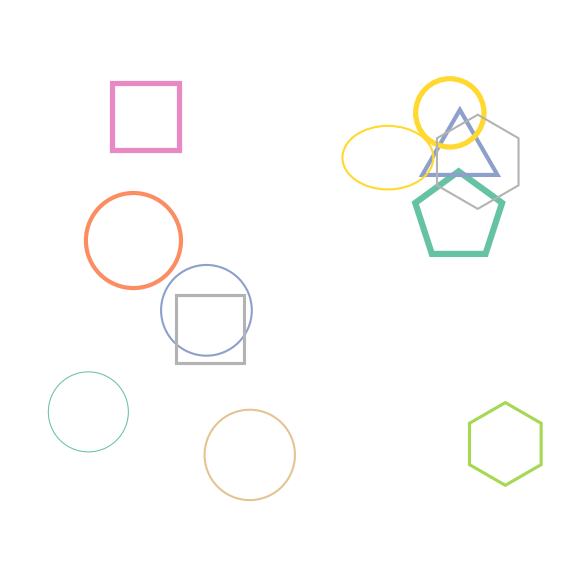[{"shape": "circle", "thickness": 0.5, "radius": 0.35, "center": [0.153, 0.286]}, {"shape": "pentagon", "thickness": 3, "radius": 0.4, "center": [0.794, 0.623]}, {"shape": "circle", "thickness": 2, "radius": 0.41, "center": [0.231, 0.583]}, {"shape": "circle", "thickness": 1, "radius": 0.39, "center": [0.357, 0.462]}, {"shape": "triangle", "thickness": 2, "radius": 0.38, "center": [0.796, 0.734]}, {"shape": "square", "thickness": 2.5, "radius": 0.29, "center": [0.252, 0.797]}, {"shape": "hexagon", "thickness": 1.5, "radius": 0.36, "center": [0.875, 0.23]}, {"shape": "oval", "thickness": 1, "radius": 0.39, "center": [0.672, 0.726]}, {"shape": "circle", "thickness": 2.5, "radius": 0.3, "center": [0.779, 0.804]}, {"shape": "circle", "thickness": 1, "radius": 0.39, "center": [0.432, 0.211]}, {"shape": "square", "thickness": 1.5, "radius": 0.29, "center": [0.363, 0.429]}, {"shape": "hexagon", "thickness": 1, "radius": 0.41, "center": [0.827, 0.719]}]